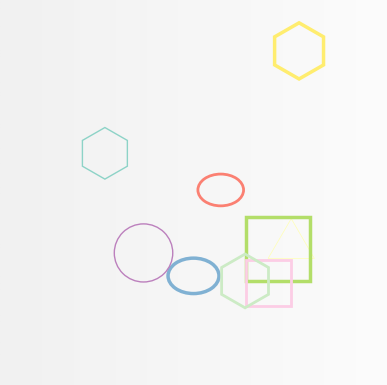[{"shape": "hexagon", "thickness": 1, "radius": 0.33, "center": [0.271, 0.602]}, {"shape": "triangle", "thickness": 0.5, "radius": 0.34, "center": [0.752, 0.363]}, {"shape": "oval", "thickness": 2, "radius": 0.29, "center": [0.57, 0.507]}, {"shape": "oval", "thickness": 2.5, "radius": 0.33, "center": [0.499, 0.283]}, {"shape": "square", "thickness": 2.5, "radius": 0.41, "center": [0.716, 0.353]}, {"shape": "square", "thickness": 2, "radius": 0.3, "center": [0.693, 0.265]}, {"shape": "circle", "thickness": 1, "radius": 0.38, "center": [0.37, 0.343]}, {"shape": "hexagon", "thickness": 2, "radius": 0.35, "center": [0.632, 0.27]}, {"shape": "hexagon", "thickness": 2.5, "radius": 0.36, "center": [0.772, 0.868]}]